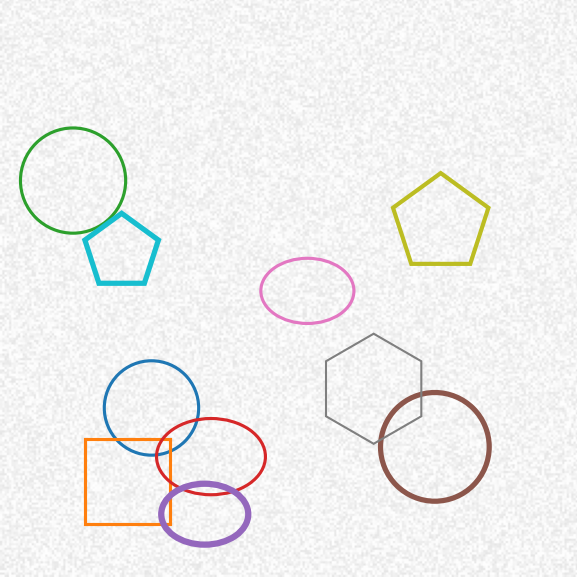[{"shape": "circle", "thickness": 1.5, "radius": 0.41, "center": [0.262, 0.293]}, {"shape": "square", "thickness": 1.5, "radius": 0.37, "center": [0.22, 0.165]}, {"shape": "circle", "thickness": 1.5, "radius": 0.46, "center": [0.127, 0.686]}, {"shape": "oval", "thickness": 1.5, "radius": 0.47, "center": [0.365, 0.208]}, {"shape": "oval", "thickness": 3, "radius": 0.38, "center": [0.355, 0.109]}, {"shape": "circle", "thickness": 2.5, "radius": 0.47, "center": [0.753, 0.225]}, {"shape": "oval", "thickness": 1.5, "radius": 0.4, "center": [0.532, 0.495]}, {"shape": "hexagon", "thickness": 1, "radius": 0.48, "center": [0.647, 0.326]}, {"shape": "pentagon", "thickness": 2, "radius": 0.43, "center": [0.763, 0.613]}, {"shape": "pentagon", "thickness": 2.5, "radius": 0.33, "center": [0.211, 0.563]}]